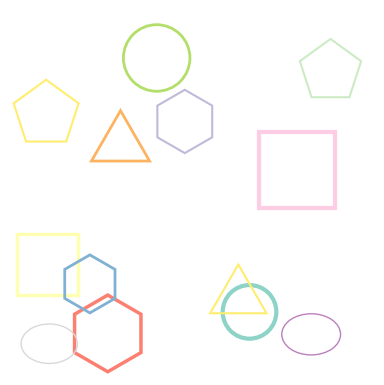[{"shape": "circle", "thickness": 3, "radius": 0.35, "center": [0.648, 0.19]}, {"shape": "square", "thickness": 2.5, "radius": 0.39, "center": [0.123, 0.314]}, {"shape": "hexagon", "thickness": 1.5, "radius": 0.41, "center": [0.48, 0.685]}, {"shape": "hexagon", "thickness": 2.5, "radius": 0.5, "center": [0.28, 0.134]}, {"shape": "hexagon", "thickness": 2, "radius": 0.38, "center": [0.233, 0.263]}, {"shape": "triangle", "thickness": 2, "radius": 0.44, "center": [0.313, 0.625]}, {"shape": "circle", "thickness": 2, "radius": 0.43, "center": [0.407, 0.849]}, {"shape": "square", "thickness": 3, "radius": 0.49, "center": [0.771, 0.558]}, {"shape": "oval", "thickness": 1, "radius": 0.37, "center": [0.128, 0.107]}, {"shape": "oval", "thickness": 1, "radius": 0.38, "center": [0.808, 0.132]}, {"shape": "pentagon", "thickness": 1.5, "radius": 0.42, "center": [0.858, 0.815]}, {"shape": "pentagon", "thickness": 1.5, "radius": 0.44, "center": [0.12, 0.704]}, {"shape": "triangle", "thickness": 1.5, "radius": 0.42, "center": [0.619, 0.229]}]